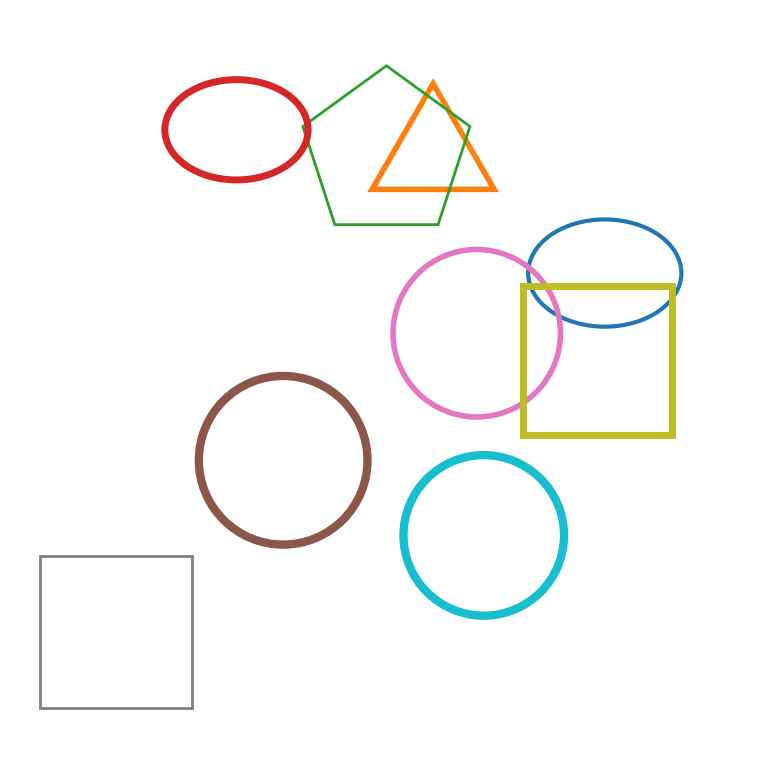[{"shape": "oval", "thickness": 1.5, "radius": 0.5, "center": [0.785, 0.645]}, {"shape": "triangle", "thickness": 2, "radius": 0.46, "center": [0.562, 0.8]}, {"shape": "pentagon", "thickness": 1, "radius": 0.57, "center": [0.502, 0.801]}, {"shape": "oval", "thickness": 2.5, "radius": 0.47, "center": [0.307, 0.831]}, {"shape": "circle", "thickness": 3, "radius": 0.55, "center": [0.368, 0.402]}, {"shape": "circle", "thickness": 2, "radius": 0.54, "center": [0.619, 0.567]}, {"shape": "square", "thickness": 1, "radius": 0.49, "center": [0.151, 0.179]}, {"shape": "square", "thickness": 2.5, "radius": 0.48, "center": [0.776, 0.531]}, {"shape": "circle", "thickness": 3, "radius": 0.52, "center": [0.628, 0.305]}]